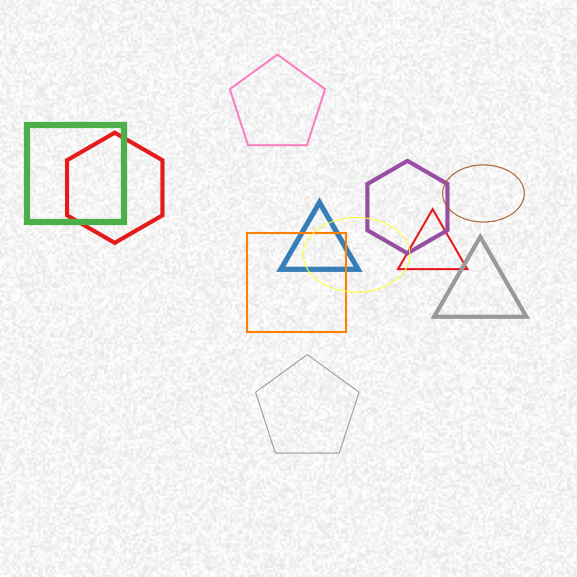[{"shape": "triangle", "thickness": 1, "radius": 0.35, "center": [0.749, 0.568]}, {"shape": "hexagon", "thickness": 2, "radius": 0.48, "center": [0.199, 0.674]}, {"shape": "triangle", "thickness": 2.5, "radius": 0.39, "center": [0.553, 0.571]}, {"shape": "square", "thickness": 3, "radius": 0.42, "center": [0.131, 0.699]}, {"shape": "hexagon", "thickness": 2, "radius": 0.4, "center": [0.705, 0.641]}, {"shape": "square", "thickness": 1, "radius": 0.43, "center": [0.513, 0.51]}, {"shape": "oval", "thickness": 0.5, "radius": 0.46, "center": [0.618, 0.558]}, {"shape": "oval", "thickness": 0.5, "radius": 0.35, "center": [0.837, 0.664]}, {"shape": "pentagon", "thickness": 1, "radius": 0.43, "center": [0.48, 0.818]}, {"shape": "pentagon", "thickness": 0.5, "radius": 0.47, "center": [0.532, 0.291]}, {"shape": "triangle", "thickness": 2, "radius": 0.46, "center": [0.832, 0.497]}]